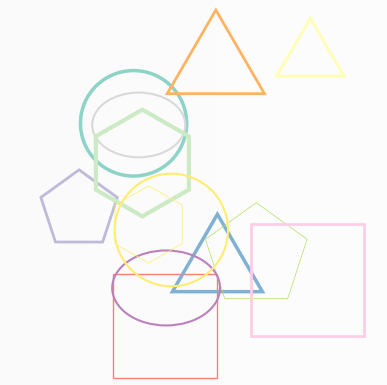[{"shape": "circle", "thickness": 2.5, "radius": 0.68, "center": [0.345, 0.68]}, {"shape": "triangle", "thickness": 2, "radius": 0.5, "center": [0.801, 0.852]}, {"shape": "pentagon", "thickness": 2, "radius": 0.52, "center": [0.204, 0.455]}, {"shape": "square", "thickness": 1, "radius": 0.67, "center": [0.426, 0.153]}, {"shape": "triangle", "thickness": 2.5, "radius": 0.67, "center": [0.561, 0.309]}, {"shape": "triangle", "thickness": 2, "radius": 0.72, "center": [0.557, 0.829]}, {"shape": "pentagon", "thickness": 0.5, "radius": 0.69, "center": [0.661, 0.336]}, {"shape": "square", "thickness": 2, "radius": 0.73, "center": [0.793, 0.272]}, {"shape": "oval", "thickness": 1.5, "radius": 0.6, "center": [0.358, 0.675]}, {"shape": "oval", "thickness": 1.5, "radius": 0.7, "center": [0.429, 0.252]}, {"shape": "hexagon", "thickness": 3, "radius": 0.69, "center": [0.367, 0.577]}, {"shape": "circle", "thickness": 1.5, "radius": 0.73, "center": [0.442, 0.403]}, {"shape": "hexagon", "thickness": 0.5, "radius": 0.5, "center": [0.383, 0.417]}]